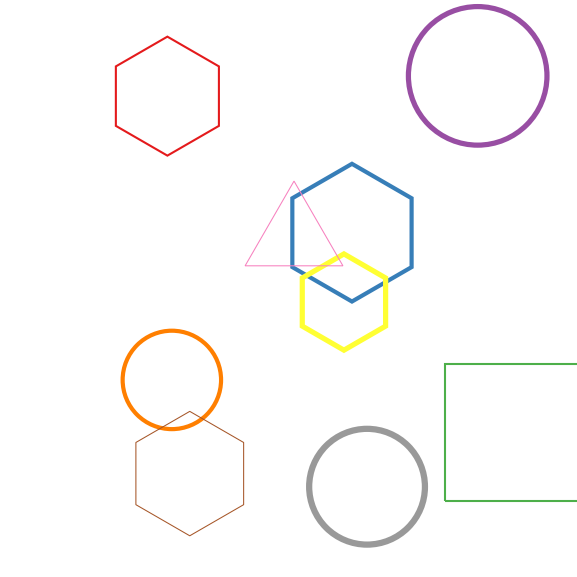[{"shape": "hexagon", "thickness": 1, "radius": 0.52, "center": [0.29, 0.833]}, {"shape": "hexagon", "thickness": 2, "radius": 0.6, "center": [0.609, 0.596]}, {"shape": "square", "thickness": 1, "radius": 0.59, "center": [0.888, 0.25]}, {"shape": "circle", "thickness": 2.5, "radius": 0.6, "center": [0.827, 0.868]}, {"shape": "circle", "thickness": 2, "radius": 0.43, "center": [0.298, 0.341]}, {"shape": "hexagon", "thickness": 2.5, "radius": 0.42, "center": [0.596, 0.476]}, {"shape": "hexagon", "thickness": 0.5, "radius": 0.54, "center": [0.329, 0.179]}, {"shape": "triangle", "thickness": 0.5, "radius": 0.49, "center": [0.509, 0.588]}, {"shape": "circle", "thickness": 3, "radius": 0.5, "center": [0.636, 0.156]}]